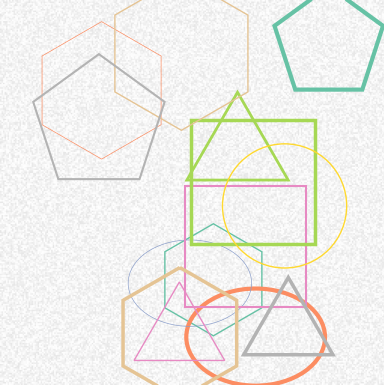[{"shape": "pentagon", "thickness": 3, "radius": 0.74, "center": [0.854, 0.887]}, {"shape": "hexagon", "thickness": 1, "radius": 0.73, "center": [0.554, 0.273]}, {"shape": "oval", "thickness": 3, "radius": 0.9, "center": [0.664, 0.124]}, {"shape": "hexagon", "thickness": 0.5, "radius": 0.89, "center": [0.264, 0.765]}, {"shape": "oval", "thickness": 0.5, "radius": 0.8, "center": [0.493, 0.265]}, {"shape": "square", "thickness": 1.5, "radius": 0.79, "center": [0.638, 0.36]}, {"shape": "triangle", "thickness": 1, "radius": 0.68, "center": [0.466, 0.132]}, {"shape": "square", "thickness": 2.5, "radius": 0.8, "center": [0.656, 0.528]}, {"shape": "triangle", "thickness": 2, "radius": 0.76, "center": [0.617, 0.608]}, {"shape": "circle", "thickness": 1, "radius": 0.81, "center": [0.739, 0.465]}, {"shape": "hexagon", "thickness": 2.5, "radius": 0.85, "center": [0.467, 0.135]}, {"shape": "hexagon", "thickness": 1, "radius": 1.0, "center": [0.471, 0.861]}, {"shape": "pentagon", "thickness": 1.5, "radius": 0.9, "center": [0.257, 0.68]}, {"shape": "triangle", "thickness": 2.5, "radius": 0.67, "center": [0.749, 0.146]}]